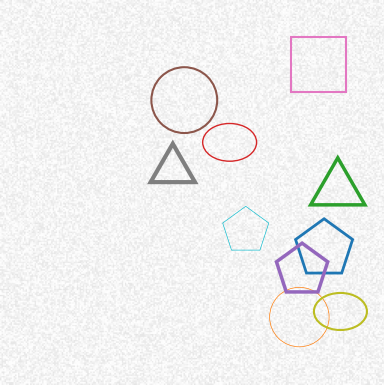[{"shape": "pentagon", "thickness": 2, "radius": 0.39, "center": [0.842, 0.354]}, {"shape": "circle", "thickness": 0.5, "radius": 0.39, "center": [0.778, 0.176]}, {"shape": "triangle", "thickness": 2.5, "radius": 0.41, "center": [0.877, 0.509]}, {"shape": "oval", "thickness": 1, "radius": 0.35, "center": [0.596, 0.63]}, {"shape": "pentagon", "thickness": 2.5, "radius": 0.35, "center": [0.785, 0.298]}, {"shape": "circle", "thickness": 1.5, "radius": 0.43, "center": [0.479, 0.74]}, {"shape": "square", "thickness": 1.5, "radius": 0.36, "center": [0.828, 0.832]}, {"shape": "triangle", "thickness": 3, "radius": 0.33, "center": [0.449, 0.56]}, {"shape": "oval", "thickness": 1.5, "radius": 0.34, "center": [0.884, 0.191]}, {"shape": "pentagon", "thickness": 0.5, "radius": 0.31, "center": [0.638, 0.401]}]